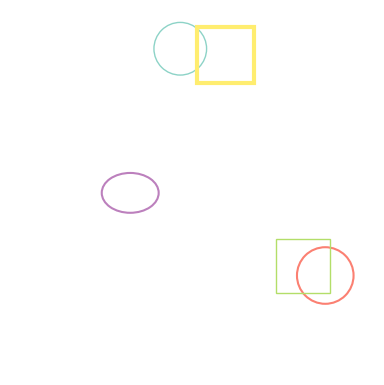[{"shape": "circle", "thickness": 1, "radius": 0.34, "center": [0.468, 0.873]}, {"shape": "circle", "thickness": 1.5, "radius": 0.37, "center": [0.845, 0.284]}, {"shape": "square", "thickness": 1, "radius": 0.35, "center": [0.787, 0.309]}, {"shape": "oval", "thickness": 1.5, "radius": 0.37, "center": [0.338, 0.499]}, {"shape": "square", "thickness": 3, "radius": 0.37, "center": [0.585, 0.856]}]